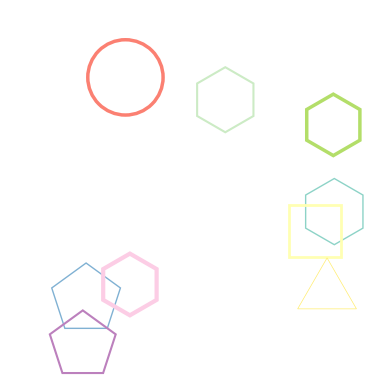[{"shape": "hexagon", "thickness": 1, "radius": 0.43, "center": [0.868, 0.45]}, {"shape": "square", "thickness": 2, "radius": 0.34, "center": [0.819, 0.399]}, {"shape": "circle", "thickness": 2.5, "radius": 0.49, "center": [0.326, 0.799]}, {"shape": "pentagon", "thickness": 1, "radius": 0.47, "center": [0.224, 0.223]}, {"shape": "hexagon", "thickness": 2.5, "radius": 0.4, "center": [0.866, 0.676]}, {"shape": "hexagon", "thickness": 3, "radius": 0.4, "center": [0.337, 0.261]}, {"shape": "pentagon", "thickness": 1.5, "radius": 0.45, "center": [0.215, 0.104]}, {"shape": "hexagon", "thickness": 1.5, "radius": 0.42, "center": [0.585, 0.741]}, {"shape": "triangle", "thickness": 0.5, "radius": 0.44, "center": [0.85, 0.242]}]